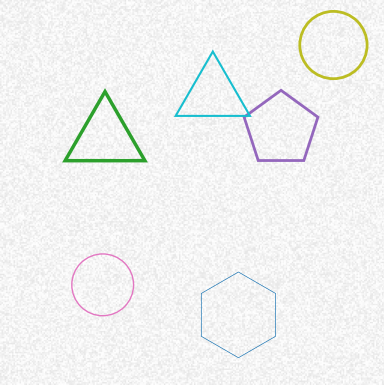[{"shape": "hexagon", "thickness": 0.5, "radius": 0.56, "center": [0.619, 0.182]}, {"shape": "triangle", "thickness": 2.5, "radius": 0.6, "center": [0.273, 0.642]}, {"shape": "pentagon", "thickness": 2, "radius": 0.5, "center": [0.73, 0.665]}, {"shape": "circle", "thickness": 1, "radius": 0.4, "center": [0.267, 0.26]}, {"shape": "circle", "thickness": 2, "radius": 0.44, "center": [0.866, 0.883]}, {"shape": "triangle", "thickness": 1.5, "radius": 0.56, "center": [0.553, 0.755]}]